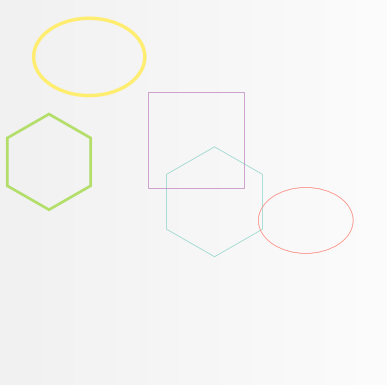[{"shape": "hexagon", "thickness": 0.5, "radius": 0.71, "center": [0.554, 0.476]}, {"shape": "oval", "thickness": 0.5, "radius": 0.61, "center": [0.789, 0.427]}, {"shape": "hexagon", "thickness": 2, "radius": 0.62, "center": [0.126, 0.579]}, {"shape": "square", "thickness": 0.5, "radius": 0.62, "center": [0.507, 0.636]}, {"shape": "oval", "thickness": 2.5, "radius": 0.72, "center": [0.23, 0.852]}]